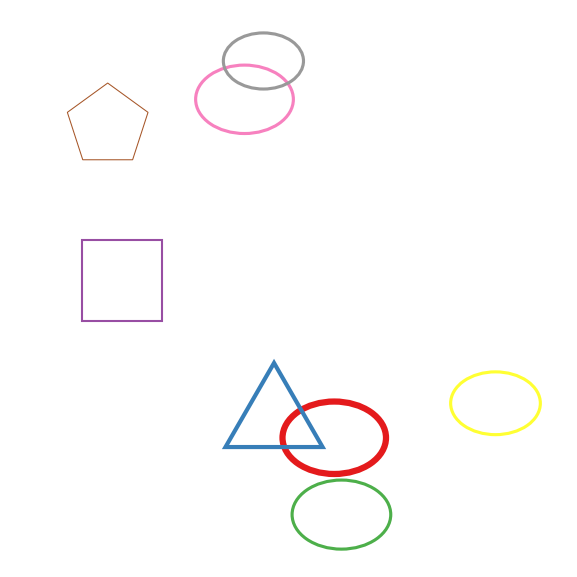[{"shape": "oval", "thickness": 3, "radius": 0.45, "center": [0.579, 0.241]}, {"shape": "triangle", "thickness": 2, "radius": 0.49, "center": [0.475, 0.274]}, {"shape": "oval", "thickness": 1.5, "radius": 0.43, "center": [0.591, 0.108]}, {"shape": "square", "thickness": 1, "radius": 0.35, "center": [0.211, 0.513]}, {"shape": "oval", "thickness": 1.5, "radius": 0.39, "center": [0.858, 0.301]}, {"shape": "pentagon", "thickness": 0.5, "radius": 0.37, "center": [0.186, 0.782]}, {"shape": "oval", "thickness": 1.5, "radius": 0.42, "center": [0.423, 0.827]}, {"shape": "oval", "thickness": 1.5, "radius": 0.35, "center": [0.456, 0.894]}]